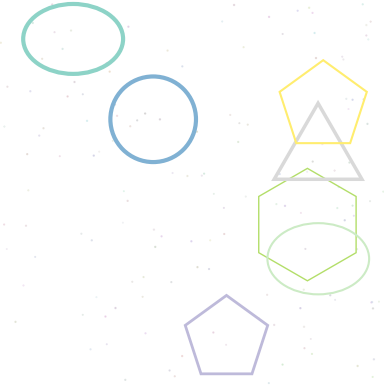[{"shape": "oval", "thickness": 3, "radius": 0.65, "center": [0.19, 0.899]}, {"shape": "pentagon", "thickness": 2, "radius": 0.56, "center": [0.588, 0.12]}, {"shape": "circle", "thickness": 3, "radius": 0.56, "center": [0.398, 0.69]}, {"shape": "hexagon", "thickness": 1, "radius": 0.73, "center": [0.798, 0.417]}, {"shape": "triangle", "thickness": 2.5, "radius": 0.66, "center": [0.826, 0.6]}, {"shape": "oval", "thickness": 1.5, "radius": 0.66, "center": [0.827, 0.328]}, {"shape": "pentagon", "thickness": 1.5, "radius": 0.6, "center": [0.84, 0.725]}]